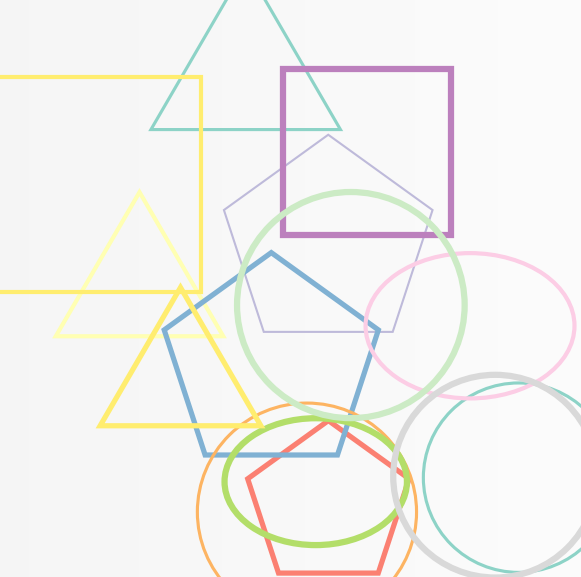[{"shape": "triangle", "thickness": 1.5, "radius": 0.94, "center": [0.423, 0.869]}, {"shape": "circle", "thickness": 1.5, "radius": 0.82, "center": [0.892, 0.172]}, {"shape": "triangle", "thickness": 2, "radius": 0.83, "center": [0.24, 0.5]}, {"shape": "pentagon", "thickness": 1, "radius": 0.94, "center": [0.565, 0.577]}, {"shape": "pentagon", "thickness": 2.5, "radius": 0.73, "center": [0.565, 0.125]}, {"shape": "pentagon", "thickness": 2.5, "radius": 0.97, "center": [0.467, 0.368]}, {"shape": "circle", "thickness": 1.5, "radius": 0.94, "center": [0.528, 0.113]}, {"shape": "oval", "thickness": 3, "radius": 0.78, "center": [0.543, 0.165]}, {"shape": "oval", "thickness": 2, "radius": 0.9, "center": [0.809, 0.435]}, {"shape": "circle", "thickness": 3, "radius": 0.88, "center": [0.852, 0.175]}, {"shape": "square", "thickness": 3, "radius": 0.72, "center": [0.631, 0.736]}, {"shape": "circle", "thickness": 3, "radius": 0.98, "center": [0.604, 0.471]}, {"shape": "triangle", "thickness": 2.5, "radius": 0.8, "center": [0.311, 0.342]}, {"shape": "square", "thickness": 2, "radius": 0.93, "center": [0.16, 0.679]}]